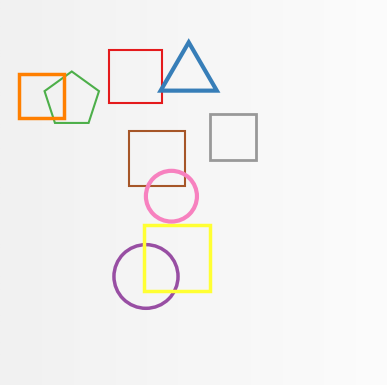[{"shape": "square", "thickness": 1.5, "radius": 0.34, "center": [0.349, 0.802]}, {"shape": "triangle", "thickness": 3, "radius": 0.42, "center": [0.487, 0.806]}, {"shape": "pentagon", "thickness": 1.5, "radius": 0.37, "center": [0.185, 0.74]}, {"shape": "circle", "thickness": 2.5, "radius": 0.41, "center": [0.377, 0.282]}, {"shape": "square", "thickness": 2.5, "radius": 0.29, "center": [0.108, 0.751]}, {"shape": "square", "thickness": 2.5, "radius": 0.43, "center": [0.456, 0.33]}, {"shape": "square", "thickness": 1.5, "radius": 0.36, "center": [0.405, 0.589]}, {"shape": "circle", "thickness": 3, "radius": 0.33, "center": [0.442, 0.49]}, {"shape": "square", "thickness": 2, "radius": 0.3, "center": [0.601, 0.644]}]